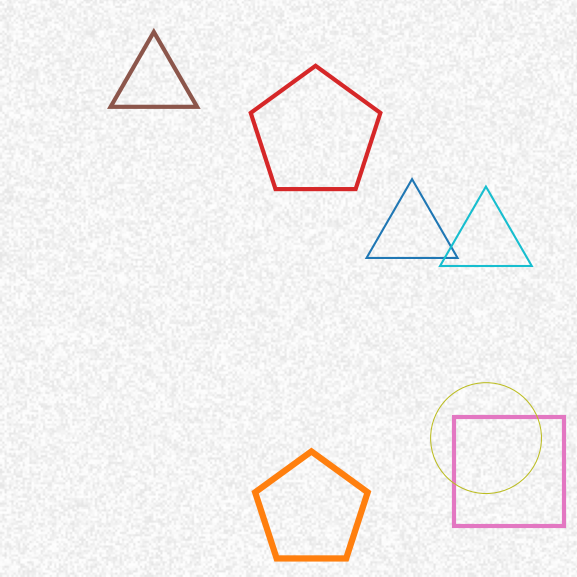[{"shape": "triangle", "thickness": 1, "radius": 0.45, "center": [0.714, 0.598]}, {"shape": "pentagon", "thickness": 3, "radius": 0.51, "center": [0.539, 0.115]}, {"shape": "pentagon", "thickness": 2, "radius": 0.59, "center": [0.546, 0.767]}, {"shape": "triangle", "thickness": 2, "radius": 0.43, "center": [0.266, 0.857]}, {"shape": "square", "thickness": 2, "radius": 0.47, "center": [0.881, 0.182]}, {"shape": "circle", "thickness": 0.5, "radius": 0.48, "center": [0.842, 0.241]}, {"shape": "triangle", "thickness": 1, "radius": 0.46, "center": [0.841, 0.584]}]